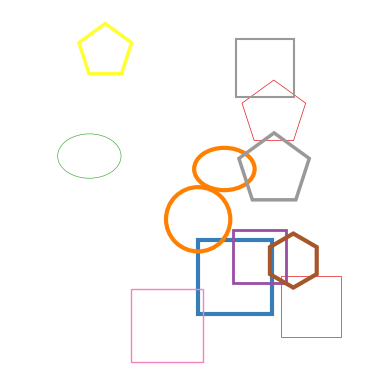[{"shape": "pentagon", "thickness": 0.5, "radius": 0.43, "center": [0.711, 0.705]}, {"shape": "square", "thickness": 0.5, "radius": 0.39, "center": [0.808, 0.204]}, {"shape": "square", "thickness": 3, "radius": 0.48, "center": [0.611, 0.281]}, {"shape": "oval", "thickness": 0.5, "radius": 0.41, "center": [0.232, 0.595]}, {"shape": "square", "thickness": 2, "radius": 0.34, "center": [0.674, 0.335]}, {"shape": "circle", "thickness": 3, "radius": 0.42, "center": [0.515, 0.43]}, {"shape": "oval", "thickness": 3, "radius": 0.39, "center": [0.583, 0.561]}, {"shape": "pentagon", "thickness": 2.5, "radius": 0.36, "center": [0.273, 0.867]}, {"shape": "hexagon", "thickness": 3, "radius": 0.35, "center": [0.762, 0.323]}, {"shape": "square", "thickness": 1, "radius": 0.47, "center": [0.434, 0.155]}, {"shape": "square", "thickness": 1.5, "radius": 0.38, "center": [0.688, 0.823]}, {"shape": "pentagon", "thickness": 2.5, "radius": 0.48, "center": [0.712, 0.559]}]